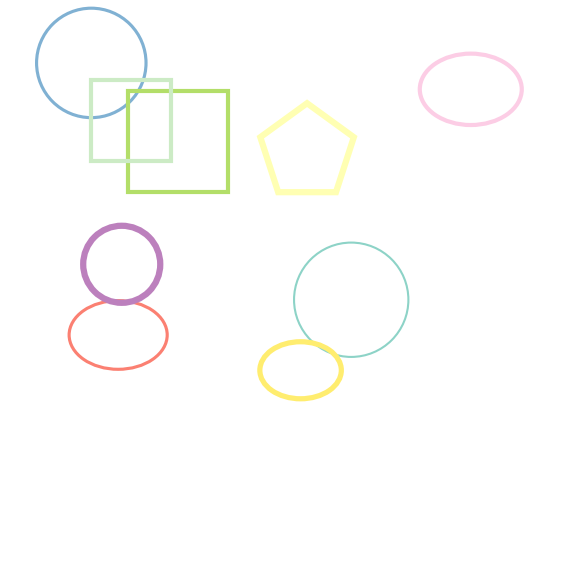[{"shape": "circle", "thickness": 1, "radius": 0.49, "center": [0.608, 0.48]}, {"shape": "pentagon", "thickness": 3, "radius": 0.43, "center": [0.532, 0.735]}, {"shape": "oval", "thickness": 1.5, "radius": 0.42, "center": [0.205, 0.419]}, {"shape": "circle", "thickness": 1.5, "radius": 0.47, "center": [0.158, 0.89]}, {"shape": "square", "thickness": 2, "radius": 0.44, "center": [0.308, 0.754]}, {"shape": "oval", "thickness": 2, "radius": 0.44, "center": [0.815, 0.844]}, {"shape": "circle", "thickness": 3, "radius": 0.33, "center": [0.211, 0.542]}, {"shape": "square", "thickness": 2, "radius": 0.35, "center": [0.227, 0.79]}, {"shape": "oval", "thickness": 2.5, "radius": 0.35, "center": [0.52, 0.358]}]